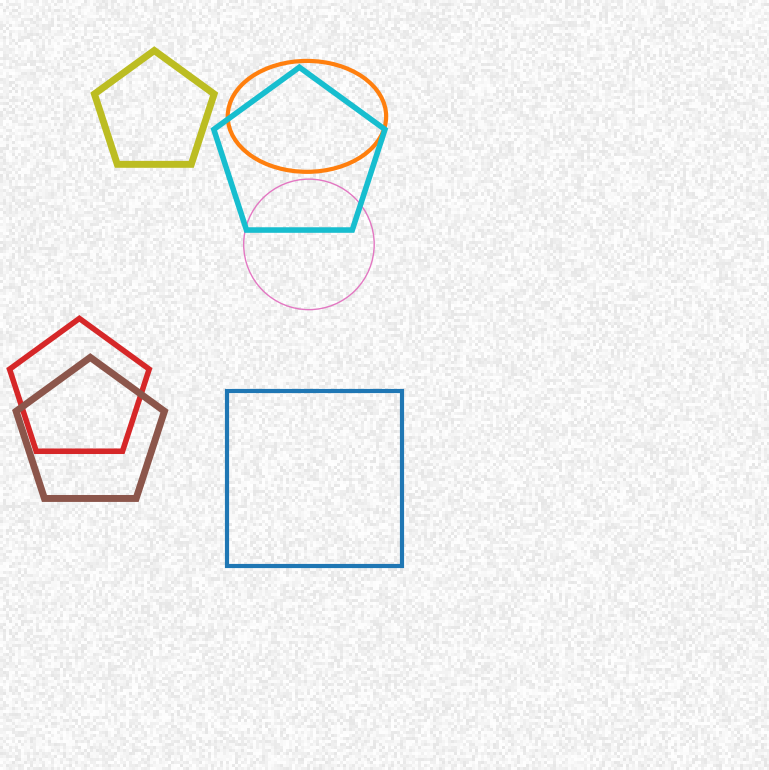[{"shape": "square", "thickness": 1.5, "radius": 0.57, "center": [0.409, 0.378]}, {"shape": "oval", "thickness": 1.5, "radius": 0.51, "center": [0.399, 0.849]}, {"shape": "pentagon", "thickness": 2, "radius": 0.48, "center": [0.103, 0.491]}, {"shape": "pentagon", "thickness": 2.5, "radius": 0.51, "center": [0.117, 0.435]}, {"shape": "circle", "thickness": 0.5, "radius": 0.42, "center": [0.401, 0.683]}, {"shape": "pentagon", "thickness": 2.5, "radius": 0.41, "center": [0.2, 0.853]}, {"shape": "pentagon", "thickness": 2, "radius": 0.58, "center": [0.389, 0.796]}]